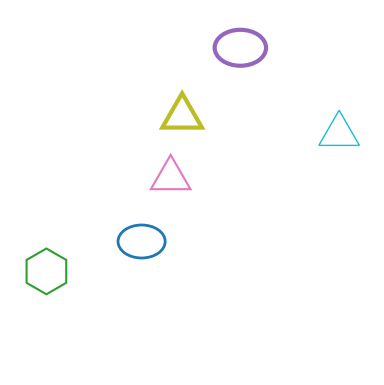[{"shape": "oval", "thickness": 2, "radius": 0.31, "center": [0.368, 0.373]}, {"shape": "hexagon", "thickness": 1.5, "radius": 0.3, "center": [0.121, 0.295]}, {"shape": "oval", "thickness": 3, "radius": 0.33, "center": [0.624, 0.876]}, {"shape": "triangle", "thickness": 1.5, "radius": 0.3, "center": [0.443, 0.538]}, {"shape": "triangle", "thickness": 3, "radius": 0.3, "center": [0.473, 0.698]}, {"shape": "triangle", "thickness": 1, "radius": 0.3, "center": [0.881, 0.653]}]